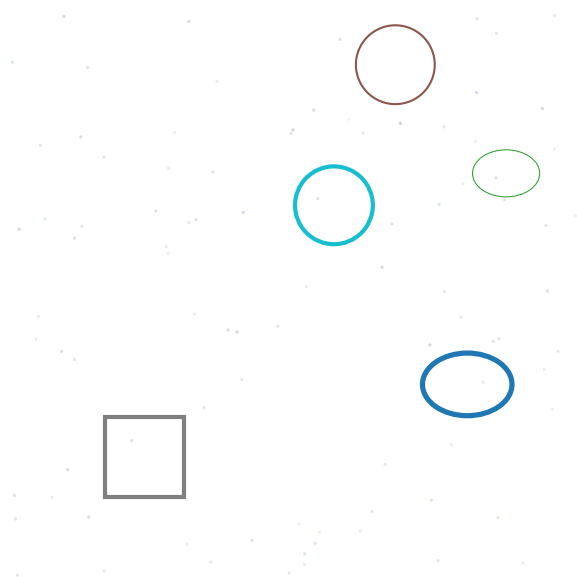[{"shape": "oval", "thickness": 2.5, "radius": 0.39, "center": [0.809, 0.334]}, {"shape": "oval", "thickness": 0.5, "radius": 0.29, "center": [0.876, 0.699]}, {"shape": "circle", "thickness": 1, "radius": 0.34, "center": [0.685, 0.887]}, {"shape": "square", "thickness": 2, "radius": 0.34, "center": [0.25, 0.208]}, {"shape": "circle", "thickness": 2, "radius": 0.34, "center": [0.578, 0.644]}]